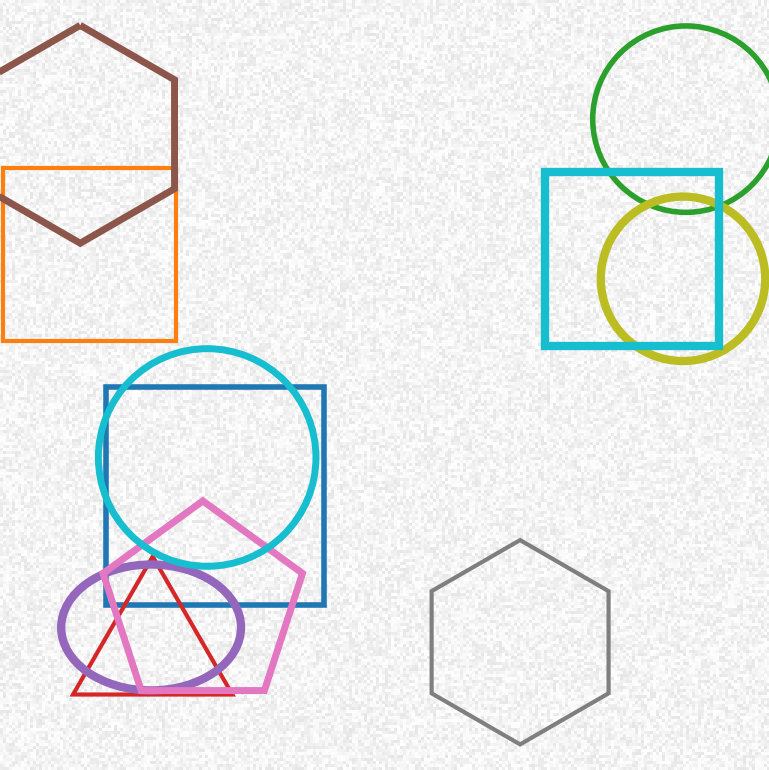[{"shape": "square", "thickness": 2, "radius": 0.71, "center": [0.279, 0.356]}, {"shape": "square", "thickness": 1.5, "radius": 0.56, "center": [0.116, 0.67]}, {"shape": "circle", "thickness": 2, "radius": 0.61, "center": [0.891, 0.845]}, {"shape": "triangle", "thickness": 1.5, "radius": 0.6, "center": [0.198, 0.158]}, {"shape": "oval", "thickness": 3, "radius": 0.58, "center": [0.196, 0.185]}, {"shape": "hexagon", "thickness": 2.5, "radius": 0.71, "center": [0.104, 0.826]}, {"shape": "pentagon", "thickness": 2.5, "radius": 0.68, "center": [0.263, 0.213]}, {"shape": "hexagon", "thickness": 1.5, "radius": 0.66, "center": [0.675, 0.166]}, {"shape": "circle", "thickness": 3, "radius": 0.53, "center": [0.887, 0.638]}, {"shape": "square", "thickness": 3, "radius": 0.57, "center": [0.821, 0.664]}, {"shape": "circle", "thickness": 2.5, "radius": 0.71, "center": [0.269, 0.406]}]